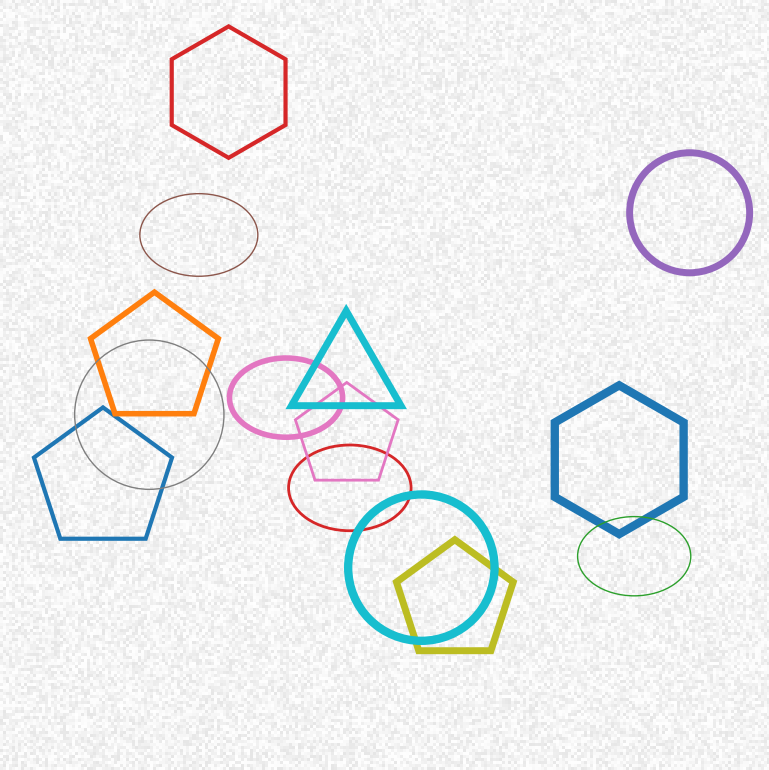[{"shape": "pentagon", "thickness": 1.5, "radius": 0.47, "center": [0.134, 0.377]}, {"shape": "hexagon", "thickness": 3, "radius": 0.48, "center": [0.804, 0.403]}, {"shape": "pentagon", "thickness": 2, "radius": 0.44, "center": [0.201, 0.533]}, {"shape": "oval", "thickness": 0.5, "radius": 0.37, "center": [0.824, 0.278]}, {"shape": "hexagon", "thickness": 1.5, "radius": 0.43, "center": [0.297, 0.88]}, {"shape": "oval", "thickness": 1, "radius": 0.4, "center": [0.454, 0.366]}, {"shape": "circle", "thickness": 2.5, "radius": 0.39, "center": [0.896, 0.724]}, {"shape": "oval", "thickness": 0.5, "radius": 0.38, "center": [0.258, 0.695]}, {"shape": "pentagon", "thickness": 1, "radius": 0.35, "center": [0.45, 0.433]}, {"shape": "oval", "thickness": 2, "radius": 0.37, "center": [0.371, 0.484]}, {"shape": "circle", "thickness": 0.5, "radius": 0.48, "center": [0.194, 0.461]}, {"shape": "pentagon", "thickness": 2.5, "radius": 0.4, "center": [0.591, 0.219]}, {"shape": "triangle", "thickness": 2.5, "radius": 0.41, "center": [0.45, 0.514]}, {"shape": "circle", "thickness": 3, "radius": 0.48, "center": [0.547, 0.263]}]